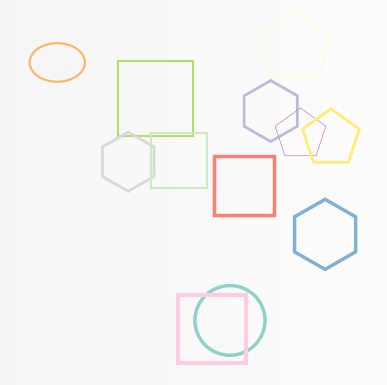[{"shape": "circle", "thickness": 2.5, "radius": 0.45, "center": [0.593, 0.168]}, {"shape": "pentagon", "thickness": 0.5, "radius": 0.49, "center": [0.762, 0.878]}, {"shape": "hexagon", "thickness": 2, "radius": 0.4, "center": [0.699, 0.712]}, {"shape": "square", "thickness": 2.5, "radius": 0.38, "center": [0.63, 0.517]}, {"shape": "hexagon", "thickness": 2.5, "radius": 0.45, "center": [0.839, 0.391]}, {"shape": "oval", "thickness": 1.5, "radius": 0.36, "center": [0.148, 0.838]}, {"shape": "square", "thickness": 1.5, "radius": 0.49, "center": [0.402, 0.744]}, {"shape": "square", "thickness": 3, "radius": 0.44, "center": [0.548, 0.146]}, {"shape": "hexagon", "thickness": 2, "radius": 0.38, "center": [0.331, 0.58]}, {"shape": "pentagon", "thickness": 0.5, "radius": 0.34, "center": [0.775, 0.651]}, {"shape": "square", "thickness": 1.5, "radius": 0.36, "center": [0.461, 0.583]}, {"shape": "pentagon", "thickness": 2, "radius": 0.38, "center": [0.854, 0.641]}]